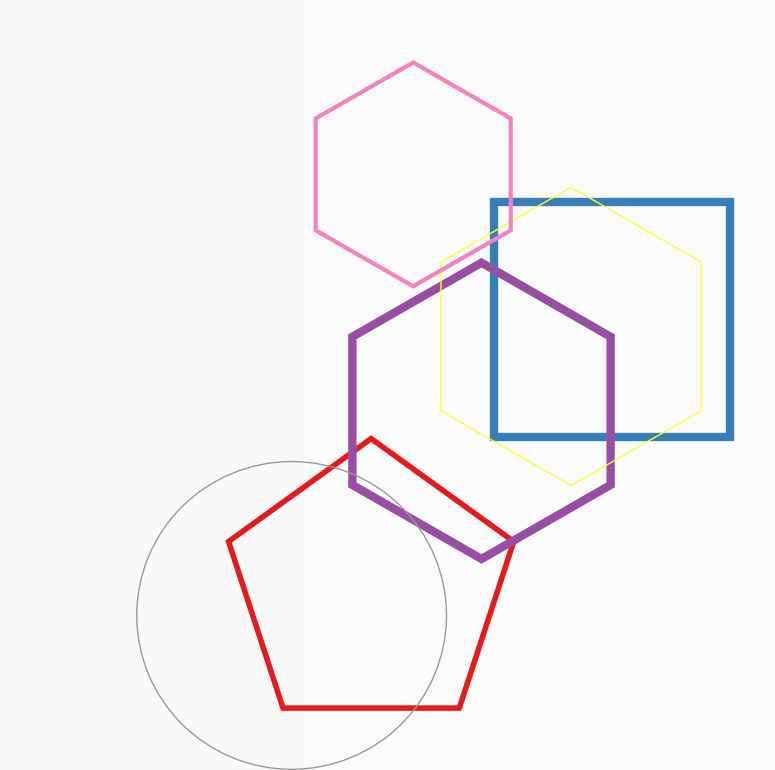[{"shape": "pentagon", "thickness": 2, "radius": 0.97, "center": [0.479, 0.237]}, {"shape": "square", "thickness": 3, "radius": 0.76, "center": [0.79, 0.585]}, {"shape": "hexagon", "thickness": 3, "radius": 0.96, "center": [0.621, 0.466]}, {"shape": "hexagon", "thickness": 0.5, "radius": 0.97, "center": [0.737, 0.563]}, {"shape": "hexagon", "thickness": 1.5, "radius": 0.73, "center": [0.533, 0.774]}, {"shape": "circle", "thickness": 0.5, "radius": 1.0, "center": [0.376, 0.201]}]